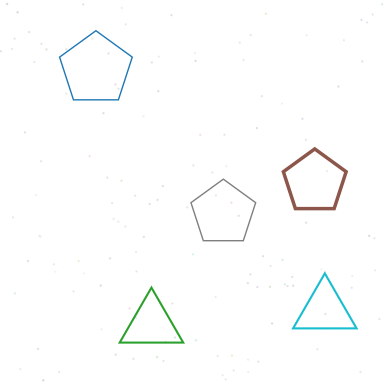[{"shape": "pentagon", "thickness": 1, "radius": 0.5, "center": [0.249, 0.821]}, {"shape": "triangle", "thickness": 1.5, "radius": 0.48, "center": [0.393, 0.158]}, {"shape": "pentagon", "thickness": 2.5, "radius": 0.43, "center": [0.818, 0.527]}, {"shape": "pentagon", "thickness": 1, "radius": 0.44, "center": [0.58, 0.446]}, {"shape": "triangle", "thickness": 1.5, "radius": 0.48, "center": [0.844, 0.195]}]